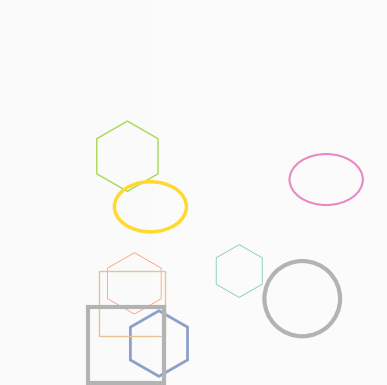[{"shape": "hexagon", "thickness": 0.5, "radius": 0.34, "center": [0.617, 0.296]}, {"shape": "hexagon", "thickness": 0.5, "radius": 0.4, "center": [0.347, 0.264]}, {"shape": "hexagon", "thickness": 2, "radius": 0.43, "center": [0.41, 0.108]}, {"shape": "oval", "thickness": 1.5, "radius": 0.47, "center": [0.842, 0.534]}, {"shape": "hexagon", "thickness": 1, "radius": 0.46, "center": [0.329, 0.594]}, {"shape": "oval", "thickness": 2.5, "radius": 0.46, "center": [0.388, 0.463]}, {"shape": "square", "thickness": 1, "radius": 0.42, "center": [0.34, 0.213]}, {"shape": "square", "thickness": 3, "radius": 0.49, "center": [0.326, 0.104]}, {"shape": "circle", "thickness": 3, "radius": 0.49, "center": [0.78, 0.224]}]